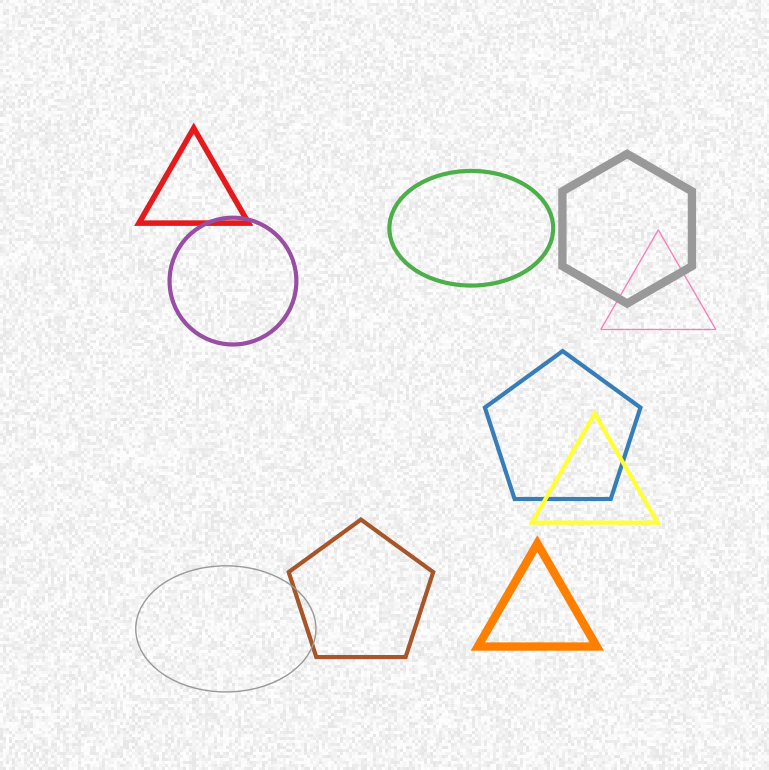[{"shape": "triangle", "thickness": 2, "radius": 0.41, "center": [0.252, 0.751]}, {"shape": "pentagon", "thickness": 1.5, "radius": 0.53, "center": [0.731, 0.438]}, {"shape": "oval", "thickness": 1.5, "radius": 0.53, "center": [0.612, 0.704]}, {"shape": "circle", "thickness": 1.5, "radius": 0.41, "center": [0.303, 0.635]}, {"shape": "triangle", "thickness": 3, "radius": 0.45, "center": [0.698, 0.205]}, {"shape": "triangle", "thickness": 1.5, "radius": 0.47, "center": [0.772, 0.368]}, {"shape": "pentagon", "thickness": 1.5, "radius": 0.49, "center": [0.469, 0.227]}, {"shape": "triangle", "thickness": 0.5, "radius": 0.43, "center": [0.855, 0.615]}, {"shape": "oval", "thickness": 0.5, "radius": 0.59, "center": [0.293, 0.183]}, {"shape": "hexagon", "thickness": 3, "radius": 0.49, "center": [0.815, 0.703]}]